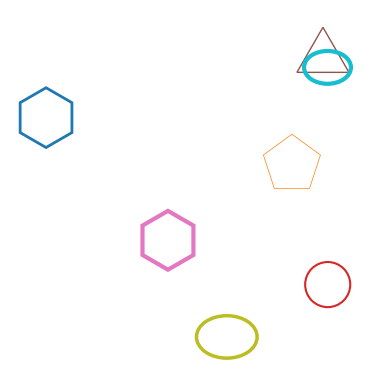[{"shape": "hexagon", "thickness": 2, "radius": 0.39, "center": [0.12, 0.694]}, {"shape": "pentagon", "thickness": 0.5, "radius": 0.39, "center": [0.758, 0.573]}, {"shape": "circle", "thickness": 1.5, "radius": 0.29, "center": [0.851, 0.261]}, {"shape": "triangle", "thickness": 1, "radius": 0.39, "center": [0.839, 0.851]}, {"shape": "hexagon", "thickness": 3, "radius": 0.38, "center": [0.436, 0.376]}, {"shape": "oval", "thickness": 2.5, "radius": 0.39, "center": [0.589, 0.125]}, {"shape": "oval", "thickness": 3, "radius": 0.3, "center": [0.851, 0.825]}]